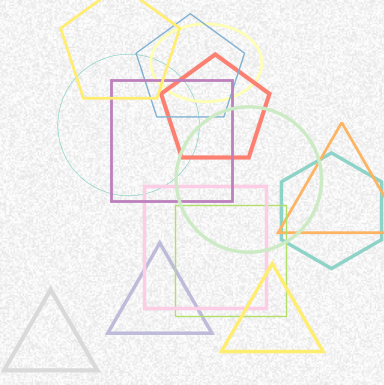[{"shape": "circle", "thickness": 0.5, "radius": 0.92, "center": [0.334, 0.675]}, {"shape": "hexagon", "thickness": 2.5, "radius": 0.75, "center": [0.861, 0.453]}, {"shape": "oval", "thickness": 2, "radius": 0.72, "center": [0.536, 0.837]}, {"shape": "triangle", "thickness": 2.5, "radius": 0.78, "center": [0.415, 0.213]}, {"shape": "pentagon", "thickness": 3, "radius": 0.74, "center": [0.559, 0.711]}, {"shape": "pentagon", "thickness": 1, "radius": 0.74, "center": [0.494, 0.816]}, {"shape": "triangle", "thickness": 2, "radius": 0.95, "center": [0.888, 0.491]}, {"shape": "square", "thickness": 1, "radius": 0.72, "center": [0.599, 0.323]}, {"shape": "square", "thickness": 2.5, "radius": 0.79, "center": [0.533, 0.358]}, {"shape": "triangle", "thickness": 3, "radius": 0.7, "center": [0.132, 0.108]}, {"shape": "square", "thickness": 2, "radius": 0.79, "center": [0.445, 0.634]}, {"shape": "circle", "thickness": 2.5, "radius": 0.94, "center": [0.646, 0.534]}, {"shape": "pentagon", "thickness": 2, "radius": 0.81, "center": [0.312, 0.876]}, {"shape": "triangle", "thickness": 2.5, "radius": 0.76, "center": [0.707, 0.163]}]